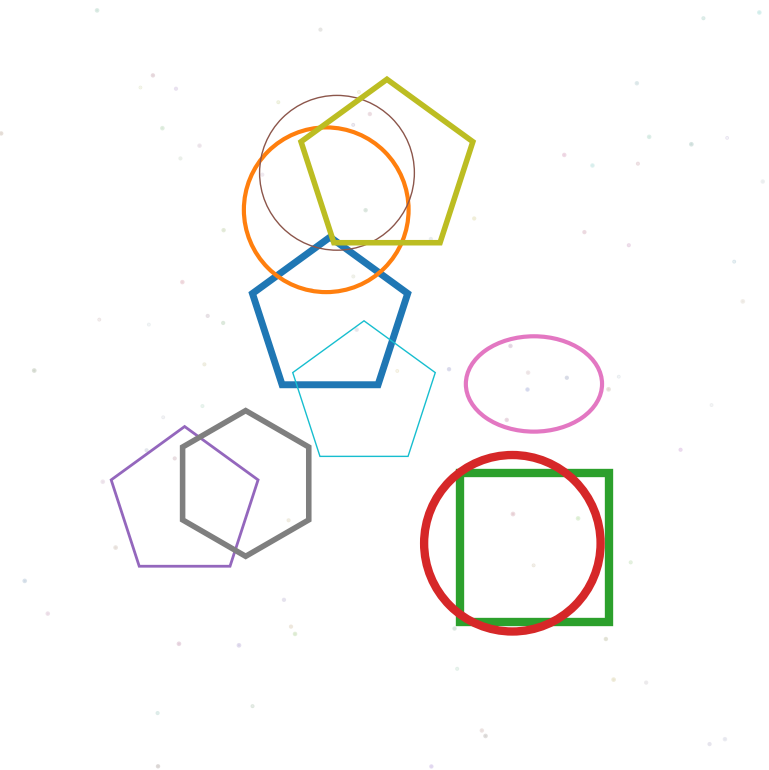[{"shape": "pentagon", "thickness": 2.5, "radius": 0.53, "center": [0.429, 0.586]}, {"shape": "circle", "thickness": 1.5, "radius": 0.53, "center": [0.424, 0.728]}, {"shape": "square", "thickness": 3, "radius": 0.48, "center": [0.694, 0.289]}, {"shape": "circle", "thickness": 3, "radius": 0.57, "center": [0.665, 0.294]}, {"shape": "pentagon", "thickness": 1, "radius": 0.5, "center": [0.24, 0.346]}, {"shape": "circle", "thickness": 0.5, "radius": 0.5, "center": [0.438, 0.776]}, {"shape": "oval", "thickness": 1.5, "radius": 0.44, "center": [0.693, 0.501]}, {"shape": "hexagon", "thickness": 2, "radius": 0.47, "center": [0.319, 0.372]}, {"shape": "pentagon", "thickness": 2, "radius": 0.59, "center": [0.503, 0.78]}, {"shape": "pentagon", "thickness": 0.5, "radius": 0.49, "center": [0.473, 0.486]}]